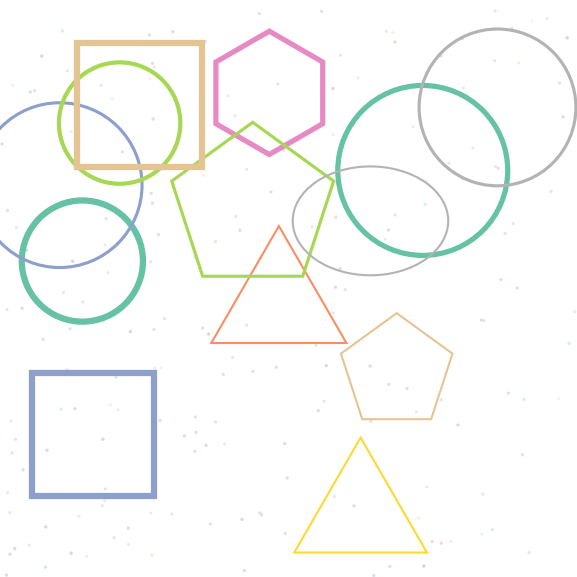[{"shape": "circle", "thickness": 2.5, "radius": 0.74, "center": [0.732, 0.704]}, {"shape": "circle", "thickness": 3, "radius": 0.52, "center": [0.143, 0.547]}, {"shape": "triangle", "thickness": 1, "radius": 0.68, "center": [0.483, 0.473]}, {"shape": "circle", "thickness": 1.5, "radius": 0.71, "center": [0.103, 0.679]}, {"shape": "square", "thickness": 3, "radius": 0.53, "center": [0.161, 0.247]}, {"shape": "hexagon", "thickness": 2.5, "radius": 0.53, "center": [0.466, 0.838]}, {"shape": "pentagon", "thickness": 1.5, "radius": 0.74, "center": [0.438, 0.64]}, {"shape": "circle", "thickness": 2, "radius": 0.53, "center": [0.207, 0.786]}, {"shape": "triangle", "thickness": 1, "radius": 0.66, "center": [0.624, 0.109]}, {"shape": "square", "thickness": 3, "radius": 0.54, "center": [0.242, 0.817]}, {"shape": "pentagon", "thickness": 1, "radius": 0.51, "center": [0.687, 0.355]}, {"shape": "circle", "thickness": 1.5, "radius": 0.68, "center": [0.861, 0.813]}, {"shape": "oval", "thickness": 1, "radius": 0.67, "center": [0.641, 0.617]}]